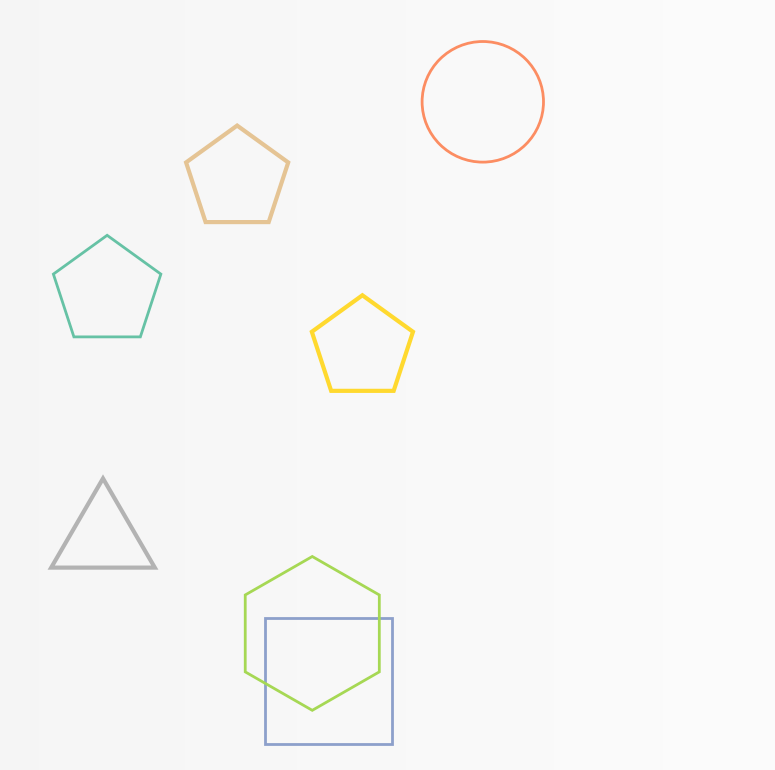[{"shape": "pentagon", "thickness": 1, "radius": 0.36, "center": [0.138, 0.621]}, {"shape": "circle", "thickness": 1, "radius": 0.39, "center": [0.623, 0.868]}, {"shape": "square", "thickness": 1, "radius": 0.41, "center": [0.424, 0.116]}, {"shape": "hexagon", "thickness": 1, "radius": 0.5, "center": [0.403, 0.177]}, {"shape": "pentagon", "thickness": 1.5, "radius": 0.34, "center": [0.468, 0.548]}, {"shape": "pentagon", "thickness": 1.5, "radius": 0.35, "center": [0.306, 0.768]}, {"shape": "triangle", "thickness": 1.5, "radius": 0.39, "center": [0.133, 0.301]}]